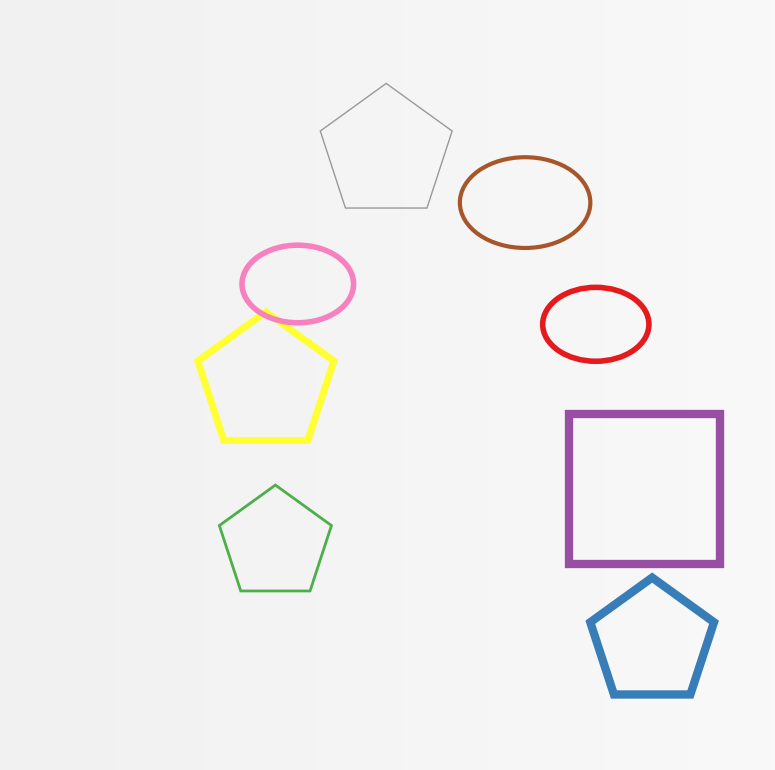[{"shape": "oval", "thickness": 2, "radius": 0.34, "center": [0.769, 0.579]}, {"shape": "pentagon", "thickness": 3, "radius": 0.42, "center": [0.841, 0.166]}, {"shape": "pentagon", "thickness": 1, "radius": 0.38, "center": [0.355, 0.294]}, {"shape": "square", "thickness": 3, "radius": 0.49, "center": [0.832, 0.365]}, {"shape": "pentagon", "thickness": 2.5, "radius": 0.46, "center": [0.343, 0.503]}, {"shape": "oval", "thickness": 1.5, "radius": 0.42, "center": [0.678, 0.737]}, {"shape": "oval", "thickness": 2, "radius": 0.36, "center": [0.384, 0.631]}, {"shape": "pentagon", "thickness": 0.5, "radius": 0.45, "center": [0.498, 0.802]}]